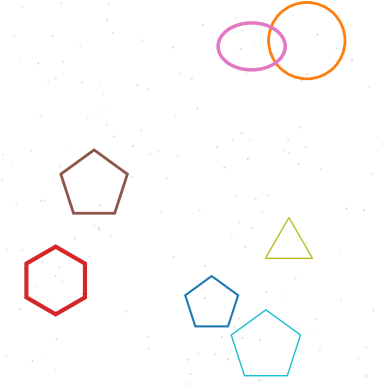[{"shape": "pentagon", "thickness": 1.5, "radius": 0.36, "center": [0.55, 0.211]}, {"shape": "circle", "thickness": 2, "radius": 0.5, "center": [0.797, 0.894]}, {"shape": "hexagon", "thickness": 3, "radius": 0.44, "center": [0.145, 0.271]}, {"shape": "pentagon", "thickness": 2, "radius": 0.45, "center": [0.244, 0.52]}, {"shape": "oval", "thickness": 2.5, "radius": 0.44, "center": [0.654, 0.88]}, {"shape": "triangle", "thickness": 1, "radius": 0.35, "center": [0.75, 0.364]}, {"shape": "pentagon", "thickness": 1, "radius": 0.47, "center": [0.691, 0.101]}]